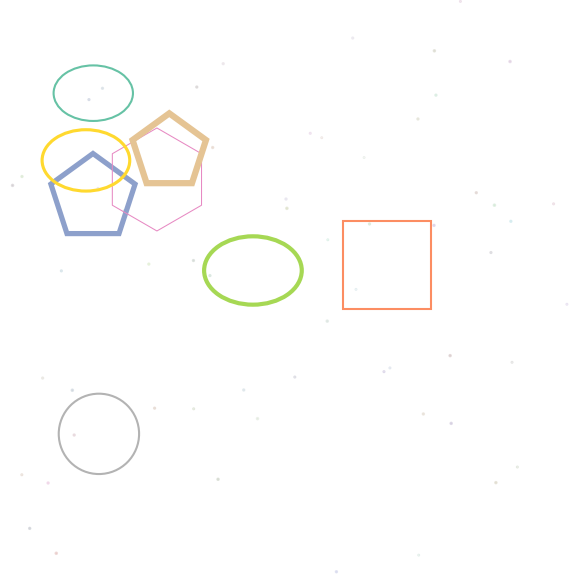[{"shape": "oval", "thickness": 1, "radius": 0.34, "center": [0.162, 0.838]}, {"shape": "square", "thickness": 1, "radius": 0.38, "center": [0.67, 0.54]}, {"shape": "pentagon", "thickness": 2.5, "radius": 0.38, "center": [0.161, 0.657]}, {"shape": "hexagon", "thickness": 0.5, "radius": 0.45, "center": [0.272, 0.688]}, {"shape": "oval", "thickness": 2, "radius": 0.42, "center": [0.438, 0.531]}, {"shape": "oval", "thickness": 1.5, "radius": 0.38, "center": [0.149, 0.721]}, {"shape": "pentagon", "thickness": 3, "radius": 0.33, "center": [0.293, 0.736]}, {"shape": "circle", "thickness": 1, "radius": 0.35, "center": [0.171, 0.248]}]